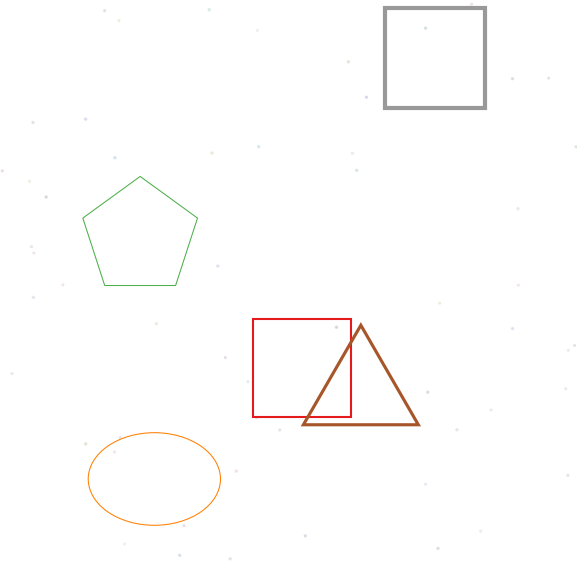[{"shape": "square", "thickness": 1, "radius": 0.42, "center": [0.523, 0.361]}, {"shape": "pentagon", "thickness": 0.5, "radius": 0.52, "center": [0.243, 0.589]}, {"shape": "oval", "thickness": 0.5, "radius": 0.57, "center": [0.267, 0.17]}, {"shape": "triangle", "thickness": 1.5, "radius": 0.57, "center": [0.625, 0.321]}, {"shape": "square", "thickness": 2, "radius": 0.43, "center": [0.753, 0.898]}]